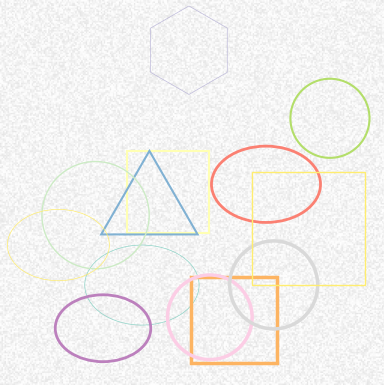[{"shape": "oval", "thickness": 0.5, "radius": 0.74, "center": [0.369, 0.26]}, {"shape": "square", "thickness": 1.5, "radius": 0.53, "center": [0.437, 0.502]}, {"shape": "hexagon", "thickness": 0.5, "radius": 0.57, "center": [0.491, 0.87]}, {"shape": "oval", "thickness": 2, "radius": 0.71, "center": [0.691, 0.521]}, {"shape": "triangle", "thickness": 1.5, "radius": 0.72, "center": [0.388, 0.463]}, {"shape": "square", "thickness": 2.5, "radius": 0.56, "center": [0.607, 0.17]}, {"shape": "circle", "thickness": 1.5, "radius": 0.51, "center": [0.857, 0.693]}, {"shape": "circle", "thickness": 2.5, "radius": 0.55, "center": [0.545, 0.176]}, {"shape": "circle", "thickness": 2.5, "radius": 0.57, "center": [0.711, 0.26]}, {"shape": "oval", "thickness": 2, "radius": 0.62, "center": [0.268, 0.147]}, {"shape": "circle", "thickness": 1, "radius": 0.7, "center": [0.248, 0.441]}, {"shape": "oval", "thickness": 0.5, "radius": 0.66, "center": [0.152, 0.364]}, {"shape": "square", "thickness": 1, "radius": 0.73, "center": [0.801, 0.406]}]